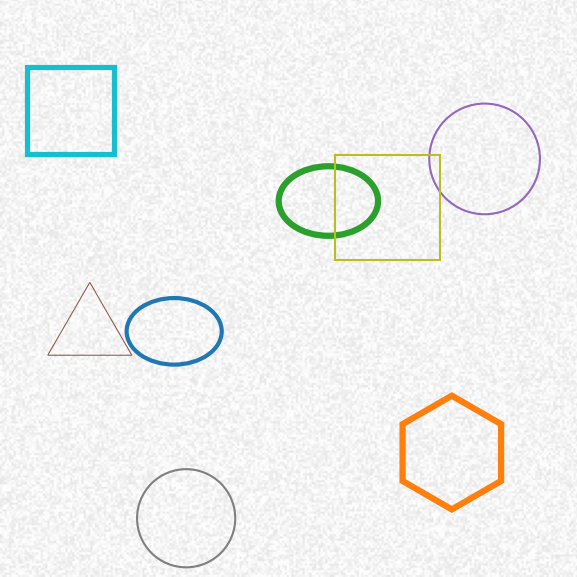[{"shape": "oval", "thickness": 2, "radius": 0.41, "center": [0.302, 0.425]}, {"shape": "hexagon", "thickness": 3, "radius": 0.49, "center": [0.782, 0.216]}, {"shape": "oval", "thickness": 3, "radius": 0.43, "center": [0.569, 0.651]}, {"shape": "circle", "thickness": 1, "radius": 0.48, "center": [0.839, 0.724]}, {"shape": "triangle", "thickness": 0.5, "radius": 0.42, "center": [0.156, 0.426]}, {"shape": "circle", "thickness": 1, "radius": 0.42, "center": [0.322, 0.102]}, {"shape": "square", "thickness": 1, "radius": 0.45, "center": [0.671, 0.64]}, {"shape": "square", "thickness": 2.5, "radius": 0.38, "center": [0.122, 0.807]}]